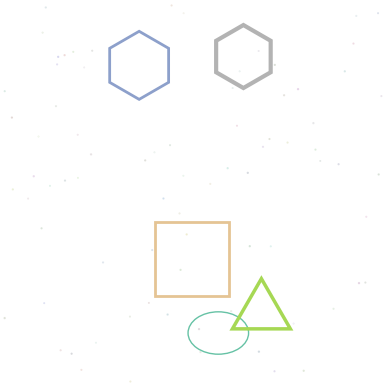[{"shape": "oval", "thickness": 1, "radius": 0.39, "center": [0.567, 0.135]}, {"shape": "hexagon", "thickness": 2, "radius": 0.44, "center": [0.361, 0.83]}, {"shape": "triangle", "thickness": 2.5, "radius": 0.43, "center": [0.679, 0.189]}, {"shape": "square", "thickness": 2, "radius": 0.48, "center": [0.5, 0.326]}, {"shape": "hexagon", "thickness": 3, "radius": 0.41, "center": [0.632, 0.853]}]